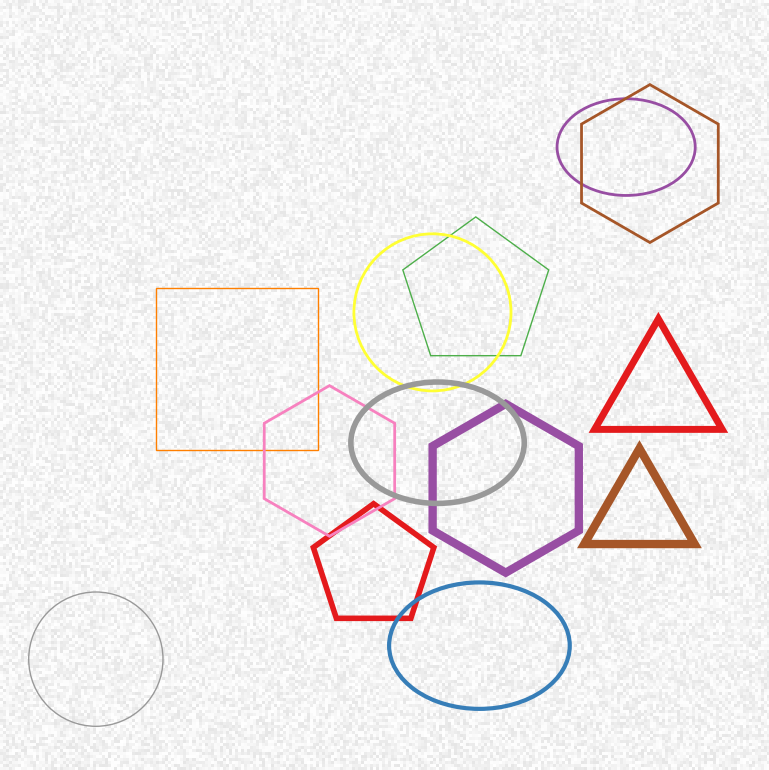[{"shape": "pentagon", "thickness": 2, "radius": 0.41, "center": [0.485, 0.264]}, {"shape": "triangle", "thickness": 2.5, "radius": 0.48, "center": [0.855, 0.49]}, {"shape": "oval", "thickness": 1.5, "radius": 0.59, "center": [0.623, 0.161]}, {"shape": "pentagon", "thickness": 0.5, "radius": 0.5, "center": [0.618, 0.619]}, {"shape": "oval", "thickness": 1, "radius": 0.45, "center": [0.813, 0.809]}, {"shape": "hexagon", "thickness": 3, "radius": 0.55, "center": [0.657, 0.366]}, {"shape": "square", "thickness": 0.5, "radius": 0.53, "center": [0.307, 0.521]}, {"shape": "circle", "thickness": 1, "radius": 0.51, "center": [0.562, 0.594]}, {"shape": "hexagon", "thickness": 1, "radius": 0.51, "center": [0.844, 0.788]}, {"shape": "triangle", "thickness": 3, "radius": 0.41, "center": [0.83, 0.335]}, {"shape": "hexagon", "thickness": 1, "radius": 0.49, "center": [0.428, 0.401]}, {"shape": "circle", "thickness": 0.5, "radius": 0.44, "center": [0.124, 0.144]}, {"shape": "oval", "thickness": 2, "radius": 0.56, "center": [0.568, 0.425]}]